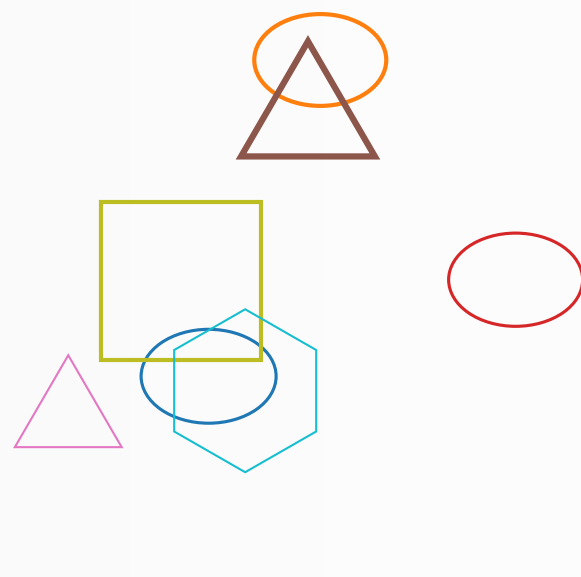[{"shape": "oval", "thickness": 1.5, "radius": 0.58, "center": [0.359, 0.348]}, {"shape": "oval", "thickness": 2, "radius": 0.57, "center": [0.551, 0.895]}, {"shape": "oval", "thickness": 1.5, "radius": 0.58, "center": [0.887, 0.515]}, {"shape": "triangle", "thickness": 3, "radius": 0.66, "center": [0.53, 0.795]}, {"shape": "triangle", "thickness": 1, "radius": 0.53, "center": [0.117, 0.278]}, {"shape": "square", "thickness": 2, "radius": 0.69, "center": [0.311, 0.513]}, {"shape": "hexagon", "thickness": 1, "radius": 0.71, "center": [0.422, 0.323]}]